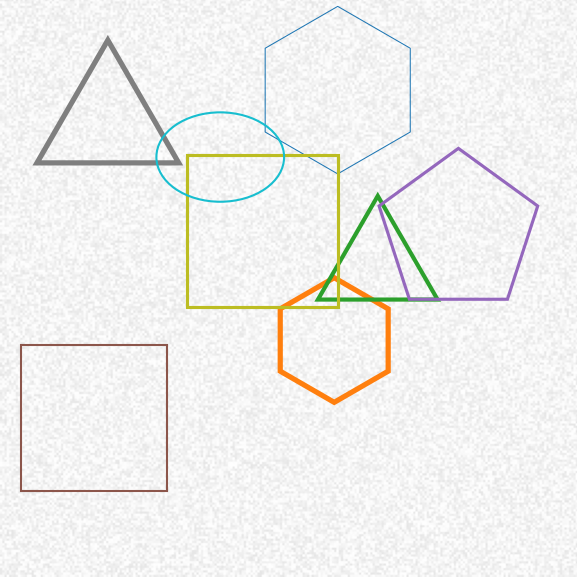[{"shape": "hexagon", "thickness": 0.5, "radius": 0.73, "center": [0.585, 0.843]}, {"shape": "hexagon", "thickness": 2.5, "radius": 0.54, "center": [0.579, 0.41]}, {"shape": "triangle", "thickness": 2, "radius": 0.6, "center": [0.654, 0.54]}, {"shape": "pentagon", "thickness": 1.5, "radius": 0.72, "center": [0.794, 0.598]}, {"shape": "square", "thickness": 1, "radius": 0.63, "center": [0.163, 0.276]}, {"shape": "triangle", "thickness": 2.5, "radius": 0.71, "center": [0.187, 0.788]}, {"shape": "square", "thickness": 1.5, "radius": 0.66, "center": [0.454, 0.599]}, {"shape": "oval", "thickness": 1, "radius": 0.55, "center": [0.381, 0.727]}]